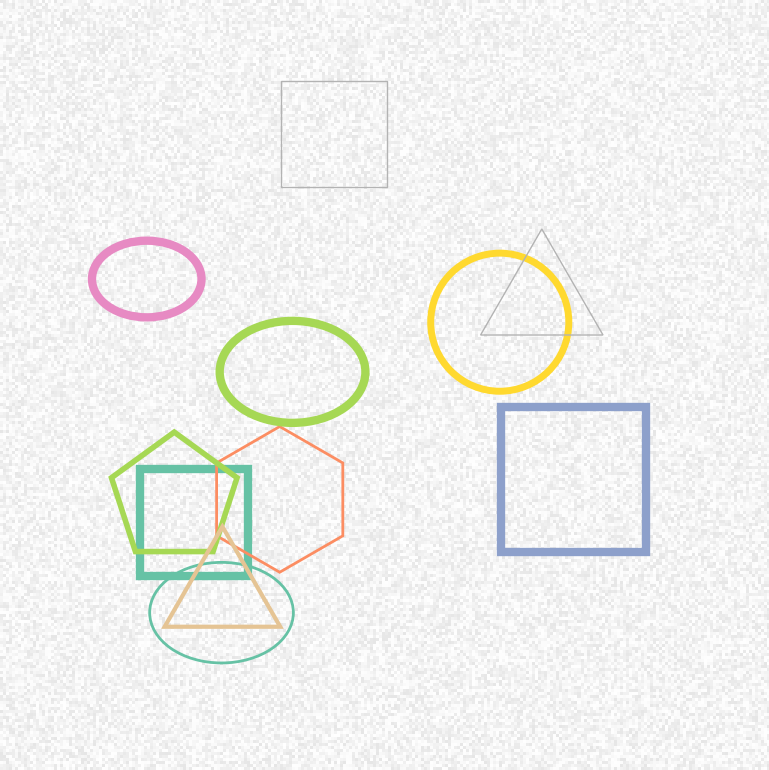[{"shape": "oval", "thickness": 1, "radius": 0.47, "center": [0.288, 0.204]}, {"shape": "square", "thickness": 3, "radius": 0.35, "center": [0.252, 0.321]}, {"shape": "hexagon", "thickness": 1, "radius": 0.47, "center": [0.363, 0.351]}, {"shape": "square", "thickness": 3, "radius": 0.47, "center": [0.745, 0.377]}, {"shape": "oval", "thickness": 3, "radius": 0.36, "center": [0.191, 0.638]}, {"shape": "oval", "thickness": 3, "radius": 0.47, "center": [0.38, 0.517]}, {"shape": "pentagon", "thickness": 2, "radius": 0.43, "center": [0.226, 0.353]}, {"shape": "circle", "thickness": 2.5, "radius": 0.45, "center": [0.649, 0.582]}, {"shape": "triangle", "thickness": 1.5, "radius": 0.43, "center": [0.289, 0.229]}, {"shape": "square", "thickness": 0.5, "radius": 0.34, "center": [0.433, 0.826]}, {"shape": "triangle", "thickness": 0.5, "radius": 0.46, "center": [0.704, 0.611]}]